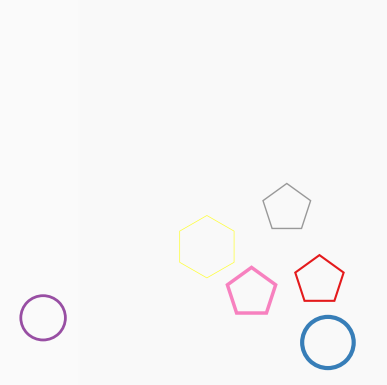[{"shape": "pentagon", "thickness": 1.5, "radius": 0.33, "center": [0.824, 0.272]}, {"shape": "circle", "thickness": 3, "radius": 0.33, "center": [0.846, 0.11]}, {"shape": "circle", "thickness": 2, "radius": 0.29, "center": [0.111, 0.174]}, {"shape": "hexagon", "thickness": 0.5, "radius": 0.41, "center": [0.534, 0.359]}, {"shape": "pentagon", "thickness": 2.5, "radius": 0.33, "center": [0.649, 0.24]}, {"shape": "pentagon", "thickness": 1, "radius": 0.32, "center": [0.74, 0.459]}]